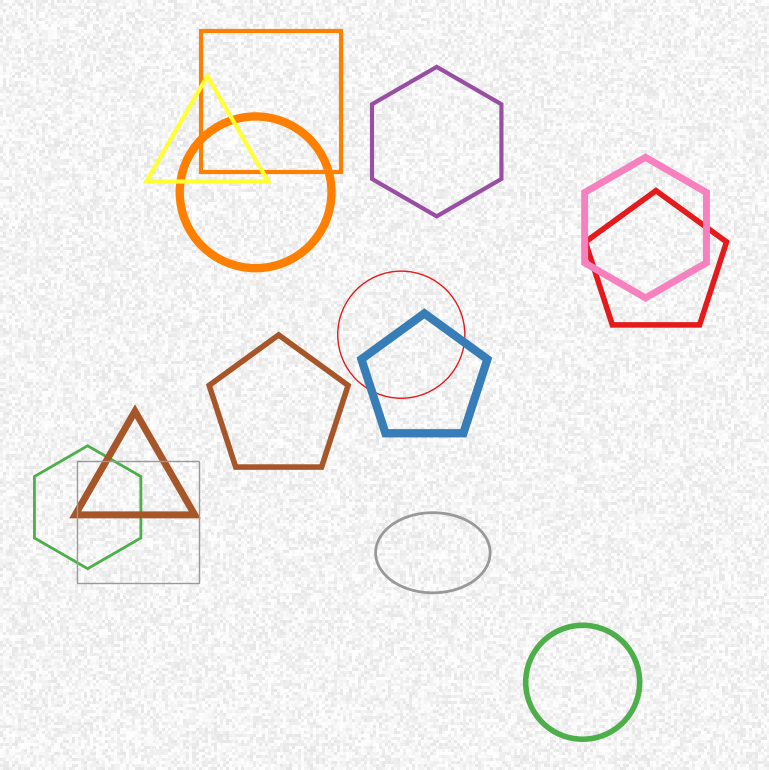[{"shape": "pentagon", "thickness": 2, "radius": 0.48, "center": [0.852, 0.656]}, {"shape": "circle", "thickness": 0.5, "radius": 0.41, "center": [0.521, 0.565]}, {"shape": "pentagon", "thickness": 3, "radius": 0.43, "center": [0.551, 0.507]}, {"shape": "hexagon", "thickness": 1, "radius": 0.4, "center": [0.114, 0.341]}, {"shape": "circle", "thickness": 2, "radius": 0.37, "center": [0.757, 0.114]}, {"shape": "hexagon", "thickness": 1.5, "radius": 0.49, "center": [0.567, 0.816]}, {"shape": "square", "thickness": 1.5, "radius": 0.46, "center": [0.352, 0.868]}, {"shape": "circle", "thickness": 3, "radius": 0.49, "center": [0.332, 0.75]}, {"shape": "triangle", "thickness": 1.5, "radius": 0.46, "center": [0.269, 0.81]}, {"shape": "triangle", "thickness": 2.5, "radius": 0.45, "center": [0.175, 0.376]}, {"shape": "pentagon", "thickness": 2, "radius": 0.47, "center": [0.362, 0.47]}, {"shape": "hexagon", "thickness": 2.5, "radius": 0.46, "center": [0.838, 0.704]}, {"shape": "square", "thickness": 0.5, "radius": 0.4, "center": [0.179, 0.322]}, {"shape": "oval", "thickness": 1, "radius": 0.37, "center": [0.562, 0.282]}]